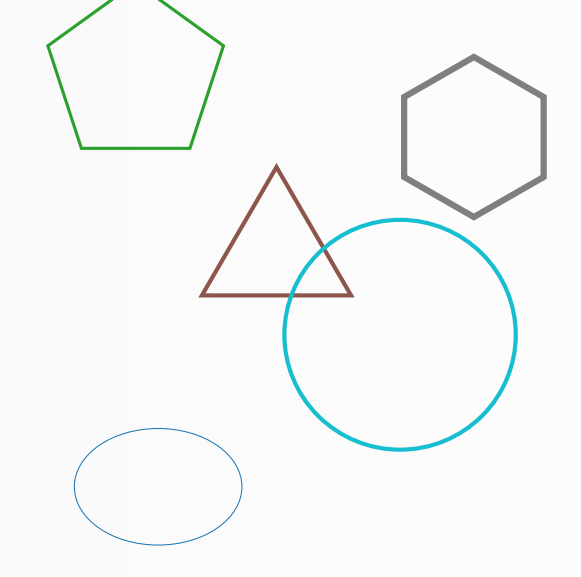[{"shape": "oval", "thickness": 0.5, "radius": 0.72, "center": [0.272, 0.156]}, {"shape": "pentagon", "thickness": 1.5, "radius": 0.79, "center": [0.233, 0.871]}, {"shape": "triangle", "thickness": 2, "radius": 0.74, "center": [0.476, 0.562]}, {"shape": "hexagon", "thickness": 3, "radius": 0.69, "center": [0.815, 0.762]}, {"shape": "circle", "thickness": 2, "radius": 1.0, "center": [0.688, 0.419]}]